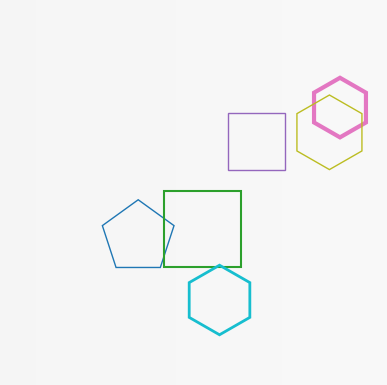[{"shape": "pentagon", "thickness": 1, "radius": 0.49, "center": [0.357, 0.384]}, {"shape": "square", "thickness": 1.5, "radius": 0.5, "center": [0.523, 0.405]}, {"shape": "square", "thickness": 1, "radius": 0.37, "center": [0.662, 0.631]}, {"shape": "hexagon", "thickness": 3, "radius": 0.39, "center": [0.877, 0.721]}, {"shape": "hexagon", "thickness": 1, "radius": 0.48, "center": [0.85, 0.656]}, {"shape": "hexagon", "thickness": 2, "radius": 0.45, "center": [0.567, 0.221]}]